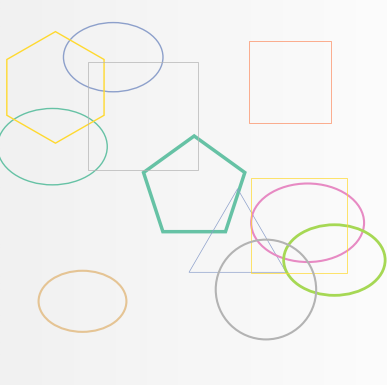[{"shape": "pentagon", "thickness": 2.5, "radius": 0.69, "center": [0.501, 0.509]}, {"shape": "oval", "thickness": 1, "radius": 0.71, "center": [0.135, 0.619]}, {"shape": "square", "thickness": 0.5, "radius": 0.53, "center": [0.748, 0.787]}, {"shape": "triangle", "thickness": 0.5, "radius": 0.72, "center": [0.613, 0.365]}, {"shape": "oval", "thickness": 1, "radius": 0.64, "center": [0.292, 0.851]}, {"shape": "oval", "thickness": 1.5, "radius": 0.73, "center": [0.794, 0.421]}, {"shape": "oval", "thickness": 2, "radius": 0.65, "center": [0.863, 0.325]}, {"shape": "hexagon", "thickness": 1, "radius": 0.72, "center": [0.143, 0.773]}, {"shape": "square", "thickness": 0.5, "radius": 0.62, "center": [0.772, 0.414]}, {"shape": "oval", "thickness": 1.5, "radius": 0.57, "center": [0.213, 0.217]}, {"shape": "square", "thickness": 0.5, "radius": 0.71, "center": [0.369, 0.699]}, {"shape": "circle", "thickness": 1.5, "radius": 0.65, "center": [0.686, 0.248]}]